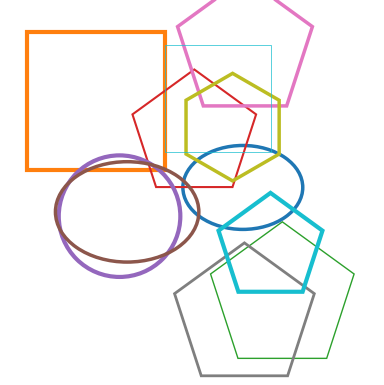[{"shape": "oval", "thickness": 2.5, "radius": 0.78, "center": [0.631, 0.513]}, {"shape": "square", "thickness": 3, "radius": 0.9, "center": [0.249, 0.738]}, {"shape": "pentagon", "thickness": 1, "radius": 0.98, "center": [0.733, 0.228]}, {"shape": "pentagon", "thickness": 1.5, "radius": 0.84, "center": [0.505, 0.651]}, {"shape": "circle", "thickness": 3, "radius": 0.79, "center": [0.311, 0.439]}, {"shape": "oval", "thickness": 2.5, "radius": 0.93, "center": [0.33, 0.45]}, {"shape": "pentagon", "thickness": 2.5, "radius": 0.92, "center": [0.636, 0.874]}, {"shape": "pentagon", "thickness": 2, "radius": 0.95, "center": [0.635, 0.178]}, {"shape": "hexagon", "thickness": 2.5, "radius": 0.7, "center": [0.604, 0.67]}, {"shape": "pentagon", "thickness": 3, "radius": 0.71, "center": [0.703, 0.357]}, {"shape": "square", "thickness": 0.5, "radius": 0.69, "center": [0.567, 0.744]}]